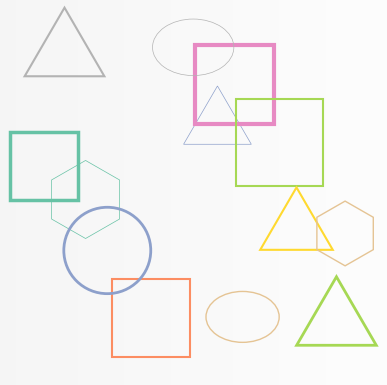[{"shape": "square", "thickness": 2.5, "radius": 0.44, "center": [0.114, 0.568]}, {"shape": "hexagon", "thickness": 0.5, "radius": 0.51, "center": [0.221, 0.482]}, {"shape": "square", "thickness": 1.5, "radius": 0.51, "center": [0.39, 0.175]}, {"shape": "triangle", "thickness": 0.5, "radius": 0.5, "center": [0.561, 0.676]}, {"shape": "circle", "thickness": 2, "radius": 0.56, "center": [0.277, 0.349]}, {"shape": "square", "thickness": 3, "radius": 0.51, "center": [0.604, 0.781]}, {"shape": "triangle", "thickness": 2, "radius": 0.59, "center": [0.868, 0.163]}, {"shape": "square", "thickness": 1.5, "radius": 0.57, "center": [0.721, 0.631]}, {"shape": "triangle", "thickness": 1.5, "radius": 0.54, "center": [0.765, 0.405]}, {"shape": "hexagon", "thickness": 1, "radius": 0.42, "center": [0.891, 0.394]}, {"shape": "oval", "thickness": 1, "radius": 0.47, "center": [0.626, 0.177]}, {"shape": "triangle", "thickness": 1.5, "radius": 0.59, "center": [0.166, 0.861]}, {"shape": "oval", "thickness": 0.5, "radius": 0.52, "center": [0.499, 0.877]}]